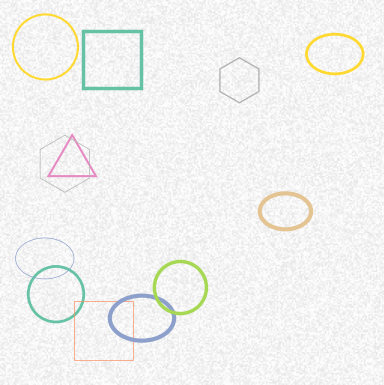[{"shape": "square", "thickness": 2.5, "radius": 0.37, "center": [0.291, 0.845]}, {"shape": "circle", "thickness": 2, "radius": 0.36, "center": [0.146, 0.236]}, {"shape": "square", "thickness": 0.5, "radius": 0.38, "center": [0.268, 0.141]}, {"shape": "oval", "thickness": 3, "radius": 0.42, "center": [0.369, 0.174]}, {"shape": "oval", "thickness": 0.5, "radius": 0.38, "center": [0.116, 0.329]}, {"shape": "triangle", "thickness": 1.5, "radius": 0.36, "center": [0.188, 0.578]}, {"shape": "circle", "thickness": 2.5, "radius": 0.34, "center": [0.469, 0.253]}, {"shape": "oval", "thickness": 2, "radius": 0.37, "center": [0.87, 0.86]}, {"shape": "circle", "thickness": 1.5, "radius": 0.42, "center": [0.118, 0.878]}, {"shape": "oval", "thickness": 3, "radius": 0.33, "center": [0.741, 0.451]}, {"shape": "hexagon", "thickness": 1, "radius": 0.29, "center": [0.622, 0.792]}, {"shape": "hexagon", "thickness": 0.5, "radius": 0.37, "center": [0.169, 0.575]}]